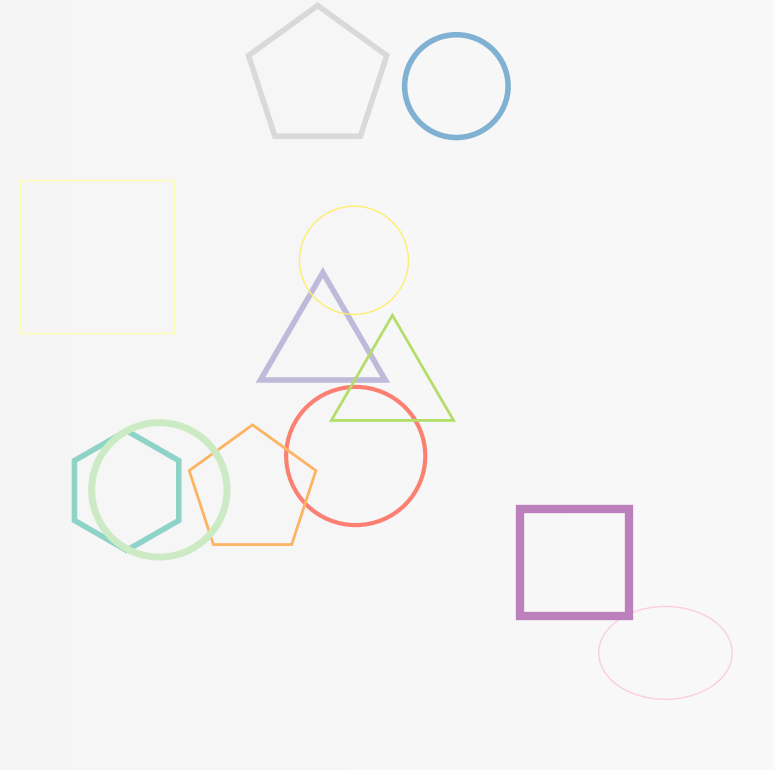[{"shape": "hexagon", "thickness": 2, "radius": 0.39, "center": [0.163, 0.363]}, {"shape": "square", "thickness": 0.5, "radius": 0.5, "center": [0.125, 0.667]}, {"shape": "triangle", "thickness": 2, "radius": 0.47, "center": [0.417, 0.553]}, {"shape": "circle", "thickness": 1.5, "radius": 0.45, "center": [0.459, 0.408]}, {"shape": "circle", "thickness": 2, "radius": 0.33, "center": [0.589, 0.888]}, {"shape": "pentagon", "thickness": 1, "radius": 0.43, "center": [0.326, 0.362]}, {"shape": "triangle", "thickness": 1, "radius": 0.46, "center": [0.506, 0.5]}, {"shape": "oval", "thickness": 0.5, "radius": 0.43, "center": [0.859, 0.152]}, {"shape": "pentagon", "thickness": 2, "radius": 0.47, "center": [0.41, 0.899]}, {"shape": "square", "thickness": 3, "radius": 0.35, "center": [0.741, 0.269]}, {"shape": "circle", "thickness": 2.5, "radius": 0.44, "center": [0.206, 0.364]}, {"shape": "circle", "thickness": 0.5, "radius": 0.35, "center": [0.457, 0.662]}]